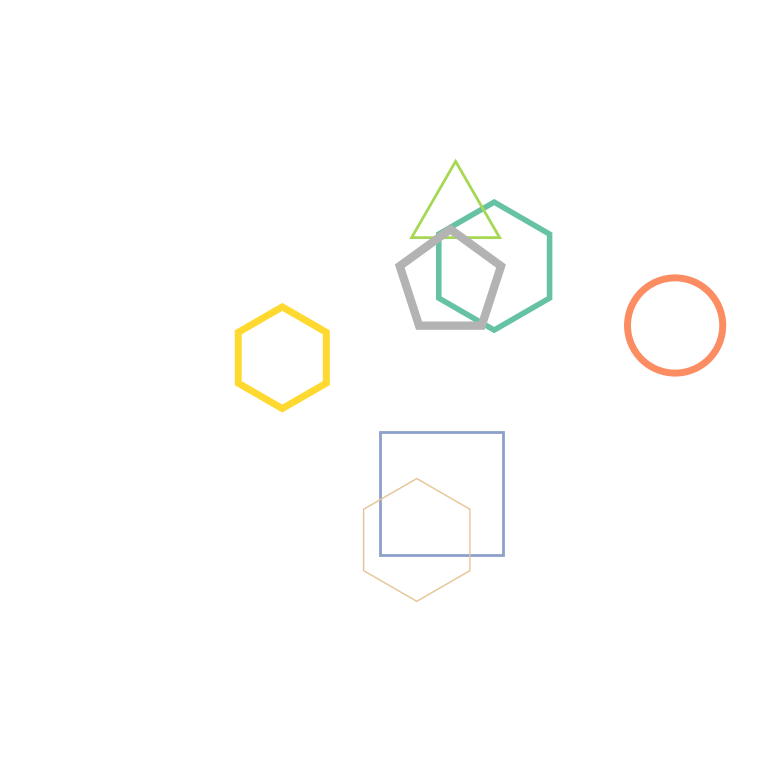[{"shape": "hexagon", "thickness": 2, "radius": 0.42, "center": [0.642, 0.654]}, {"shape": "circle", "thickness": 2.5, "radius": 0.31, "center": [0.877, 0.577]}, {"shape": "square", "thickness": 1, "radius": 0.4, "center": [0.573, 0.359]}, {"shape": "triangle", "thickness": 1, "radius": 0.33, "center": [0.592, 0.724]}, {"shape": "hexagon", "thickness": 2.5, "radius": 0.33, "center": [0.367, 0.535]}, {"shape": "hexagon", "thickness": 0.5, "radius": 0.4, "center": [0.541, 0.299]}, {"shape": "pentagon", "thickness": 3, "radius": 0.35, "center": [0.585, 0.633]}]